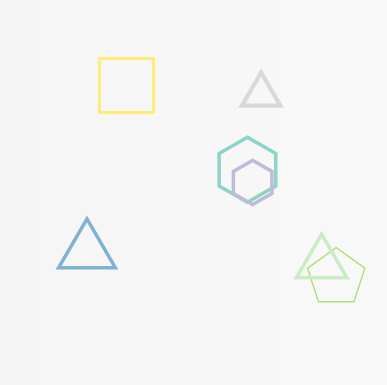[{"shape": "hexagon", "thickness": 2.5, "radius": 0.42, "center": [0.639, 0.559]}, {"shape": "hexagon", "thickness": 2.5, "radius": 0.29, "center": [0.652, 0.526]}, {"shape": "triangle", "thickness": 2.5, "radius": 0.42, "center": [0.224, 0.347]}, {"shape": "pentagon", "thickness": 1, "radius": 0.39, "center": [0.868, 0.279]}, {"shape": "triangle", "thickness": 3, "radius": 0.29, "center": [0.674, 0.754]}, {"shape": "triangle", "thickness": 2.5, "radius": 0.38, "center": [0.83, 0.316]}, {"shape": "square", "thickness": 2, "radius": 0.35, "center": [0.325, 0.78]}]